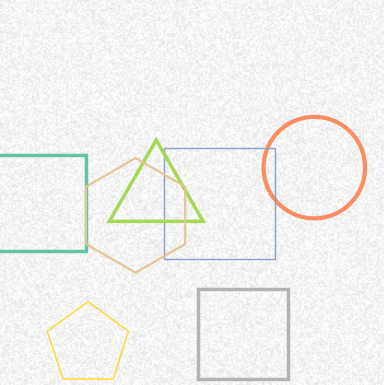[{"shape": "square", "thickness": 2.5, "radius": 0.62, "center": [0.101, 0.473]}, {"shape": "circle", "thickness": 3, "radius": 0.66, "center": [0.816, 0.565]}, {"shape": "square", "thickness": 1, "radius": 0.72, "center": [0.569, 0.472]}, {"shape": "triangle", "thickness": 2.5, "radius": 0.7, "center": [0.406, 0.495]}, {"shape": "pentagon", "thickness": 1, "radius": 0.55, "center": [0.229, 0.105]}, {"shape": "hexagon", "thickness": 1.5, "radius": 0.74, "center": [0.352, 0.441]}, {"shape": "square", "thickness": 2.5, "radius": 0.58, "center": [0.631, 0.132]}]